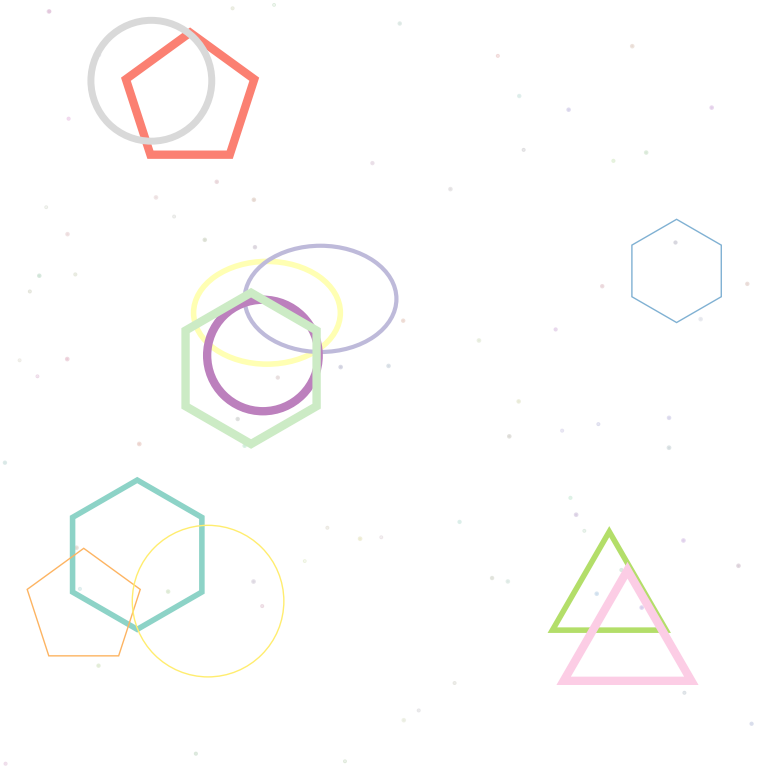[{"shape": "hexagon", "thickness": 2, "radius": 0.48, "center": [0.178, 0.28]}, {"shape": "oval", "thickness": 2, "radius": 0.48, "center": [0.347, 0.594]}, {"shape": "oval", "thickness": 1.5, "radius": 0.49, "center": [0.416, 0.612]}, {"shape": "pentagon", "thickness": 3, "radius": 0.44, "center": [0.247, 0.87]}, {"shape": "hexagon", "thickness": 0.5, "radius": 0.34, "center": [0.879, 0.648]}, {"shape": "pentagon", "thickness": 0.5, "radius": 0.39, "center": [0.109, 0.211]}, {"shape": "triangle", "thickness": 2, "radius": 0.43, "center": [0.791, 0.224]}, {"shape": "triangle", "thickness": 3, "radius": 0.48, "center": [0.815, 0.164]}, {"shape": "circle", "thickness": 2.5, "radius": 0.39, "center": [0.197, 0.895]}, {"shape": "circle", "thickness": 3, "radius": 0.36, "center": [0.341, 0.538]}, {"shape": "hexagon", "thickness": 3, "radius": 0.49, "center": [0.326, 0.522]}, {"shape": "circle", "thickness": 0.5, "radius": 0.49, "center": [0.27, 0.219]}]